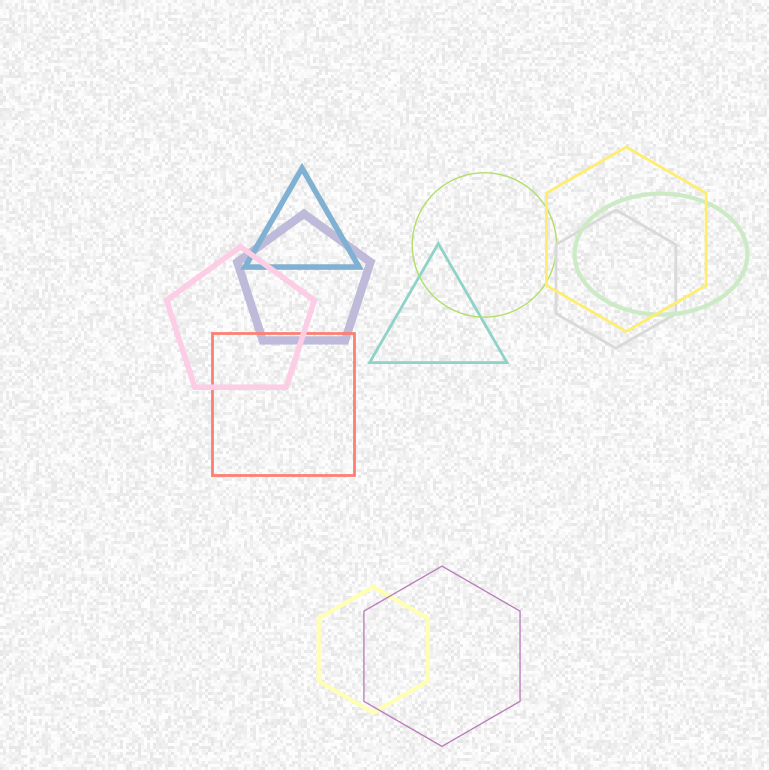[{"shape": "triangle", "thickness": 1, "radius": 0.52, "center": [0.569, 0.581]}, {"shape": "hexagon", "thickness": 1.5, "radius": 0.41, "center": [0.485, 0.156]}, {"shape": "pentagon", "thickness": 3, "radius": 0.45, "center": [0.395, 0.631]}, {"shape": "square", "thickness": 1, "radius": 0.46, "center": [0.367, 0.475]}, {"shape": "triangle", "thickness": 2, "radius": 0.43, "center": [0.392, 0.696]}, {"shape": "circle", "thickness": 0.5, "radius": 0.47, "center": [0.629, 0.682]}, {"shape": "pentagon", "thickness": 2, "radius": 0.5, "center": [0.312, 0.579]}, {"shape": "hexagon", "thickness": 1, "radius": 0.45, "center": [0.8, 0.638]}, {"shape": "hexagon", "thickness": 0.5, "radius": 0.59, "center": [0.574, 0.148]}, {"shape": "oval", "thickness": 1.5, "radius": 0.56, "center": [0.858, 0.67]}, {"shape": "hexagon", "thickness": 1, "radius": 0.6, "center": [0.813, 0.689]}]